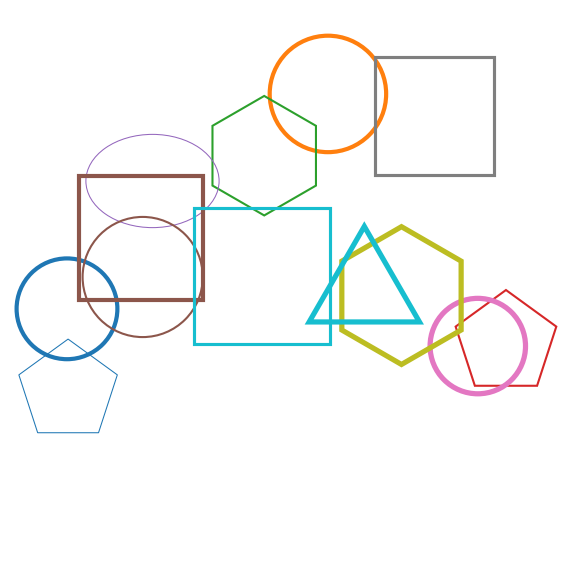[{"shape": "pentagon", "thickness": 0.5, "radius": 0.45, "center": [0.118, 0.322]}, {"shape": "circle", "thickness": 2, "radius": 0.44, "center": [0.116, 0.464]}, {"shape": "circle", "thickness": 2, "radius": 0.5, "center": [0.568, 0.836]}, {"shape": "hexagon", "thickness": 1, "radius": 0.52, "center": [0.458, 0.73]}, {"shape": "pentagon", "thickness": 1, "radius": 0.46, "center": [0.876, 0.405]}, {"shape": "oval", "thickness": 0.5, "radius": 0.58, "center": [0.264, 0.686]}, {"shape": "square", "thickness": 2, "radius": 0.53, "center": [0.244, 0.587]}, {"shape": "circle", "thickness": 1, "radius": 0.52, "center": [0.247, 0.519]}, {"shape": "circle", "thickness": 2.5, "radius": 0.41, "center": [0.827, 0.4]}, {"shape": "square", "thickness": 1.5, "radius": 0.51, "center": [0.752, 0.798]}, {"shape": "hexagon", "thickness": 2.5, "radius": 0.6, "center": [0.695, 0.487]}, {"shape": "triangle", "thickness": 2.5, "radius": 0.55, "center": [0.631, 0.497]}, {"shape": "square", "thickness": 1.5, "radius": 0.59, "center": [0.453, 0.521]}]